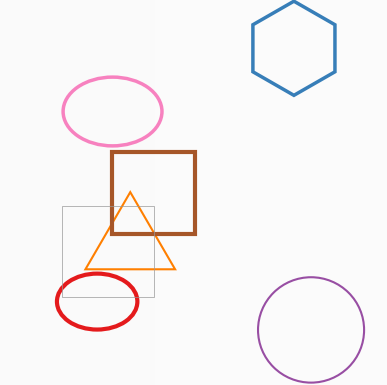[{"shape": "oval", "thickness": 3, "radius": 0.52, "center": [0.251, 0.217]}, {"shape": "hexagon", "thickness": 2.5, "radius": 0.61, "center": [0.759, 0.875]}, {"shape": "circle", "thickness": 1.5, "radius": 0.68, "center": [0.803, 0.143]}, {"shape": "triangle", "thickness": 1.5, "radius": 0.67, "center": [0.336, 0.367]}, {"shape": "square", "thickness": 3, "radius": 0.53, "center": [0.396, 0.499]}, {"shape": "oval", "thickness": 2.5, "radius": 0.64, "center": [0.29, 0.71]}, {"shape": "square", "thickness": 0.5, "radius": 0.6, "center": [0.279, 0.347]}]